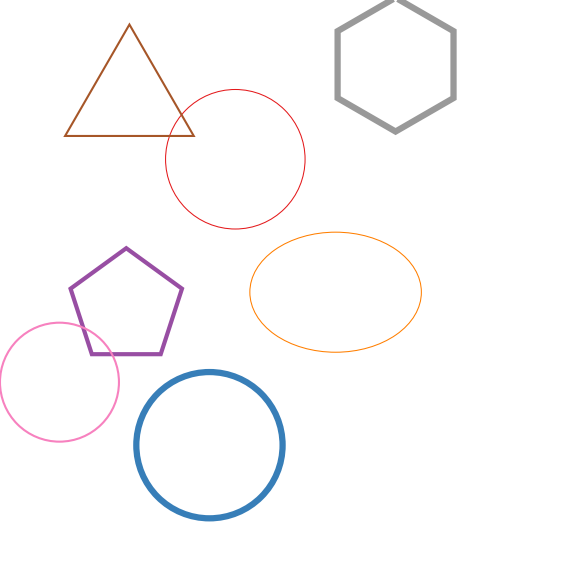[{"shape": "circle", "thickness": 0.5, "radius": 0.6, "center": [0.407, 0.723]}, {"shape": "circle", "thickness": 3, "radius": 0.63, "center": [0.363, 0.228]}, {"shape": "pentagon", "thickness": 2, "radius": 0.51, "center": [0.219, 0.468]}, {"shape": "oval", "thickness": 0.5, "radius": 0.74, "center": [0.581, 0.493]}, {"shape": "triangle", "thickness": 1, "radius": 0.64, "center": [0.224, 0.828]}, {"shape": "circle", "thickness": 1, "radius": 0.52, "center": [0.103, 0.337]}, {"shape": "hexagon", "thickness": 3, "radius": 0.58, "center": [0.685, 0.887]}]